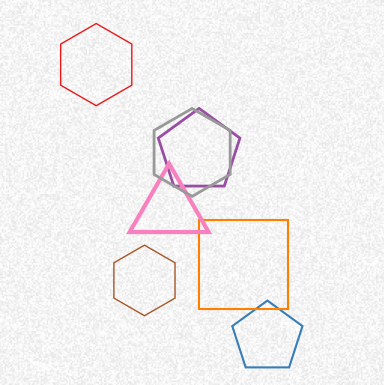[{"shape": "hexagon", "thickness": 1, "radius": 0.53, "center": [0.25, 0.832]}, {"shape": "pentagon", "thickness": 1.5, "radius": 0.48, "center": [0.695, 0.123]}, {"shape": "pentagon", "thickness": 2, "radius": 0.56, "center": [0.517, 0.607]}, {"shape": "square", "thickness": 1.5, "radius": 0.58, "center": [0.633, 0.313]}, {"shape": "hexagon", "thickness": 1, "radius": 0.46, "center": [0.375, 0.272]}, {"shape": "triangle", "thickness": 3, "radius": 0.59, "center": [0.439, 0.456]}, {"shape": "hexagon", "thickness": 2, "radius": 0.57, "center": [0.499, 0.604]}]